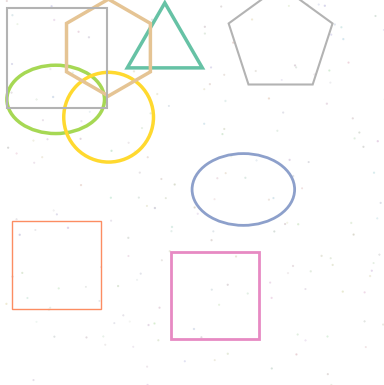[{"shape": "triangle", "thickness": 2.5, "radius": 0.56, "center": [0.428, 0.88]}, {"shape": "square", "thickness": 1, "radius": 0.57, "center": [0.147, 0.311]}, {"shape": "oval", "thickness": 2, "radius": 0.67, "center": [0.632, 0.508]}, {"shape": "square", "thickness": 2, "radius": 0.57, "center": [0.558, 0.232]}, {"shape": "oval", "thickness": 2.5, "radius": 0.63, "center": [0.145, 0.742]}, {"shape": "circle", "thickness": 2.5, "radius": 0.58, "center": [0.282, 0.696]}, {"shape": "hexagon", "thickness": 2.5, "radius": 0.63, "center": [0.282, 0.876]}, {"shape": "square", "thickness": 1.5, "radius": 0.65, "center": [0.148, 0.85]}, {"shape": "pentagon", "thickness": 1.5, "radius": 0.71, "center": [0.729, 0.895]}]